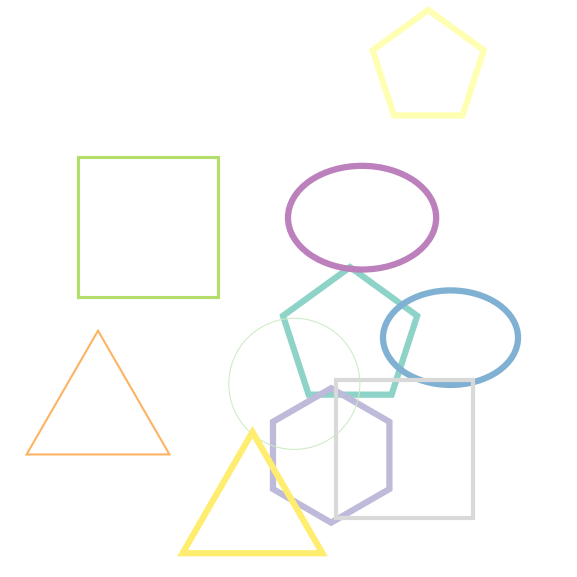[{"shape": "pentagon", "thickness": 3, "radius": 0.61, "center": [0.606, 0.415]}, {"shape": "pentagon", "thickness": 3, "radius": 0.5, "center": [0.742, 0.881]}, {"shape": "hexagon", "thickness": 3, "radius": 0.58, "center": [0.573, 0.211]}, {"shape": "oval", "thickness": 3, "radius": 0.58, "center": [0.78, 0.414]}, {"shape": "triangle", "thickness": 1, "radius": 0.71, "center": [0.17, 0.284]}, {"shape": "square", "thickness": 1.5, "radius": 0.61, "center": [0.257, 0.607]}, {"shape": "square", "thickness": 2, "radius": 0.6, "center": [0.701, 0.222]}, {"shape": "oval", "thickness": 3, "radius": 0.64, "center": [0.627, 0.622]}, {"shape": "circle", "thickness": 0.5, "radius": 0.57, "center": [0.51, 0.334]}, {"shape": "triangle", "thickness": 3, "radius": 0.7, "center": [0.437, 0.111]}]